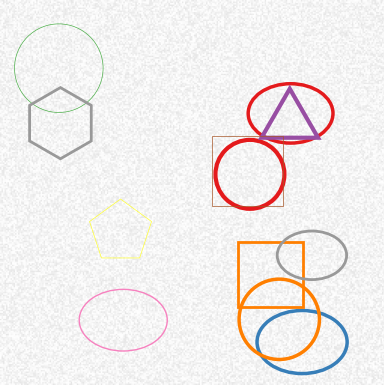[{"shape": "circle", "thickness": 3, "radius": 0.45, "center": [0.649, 0.547]}, {"shape": "oval", "thickness": 2.5, "radius": 0.55, "center": [0.755, 0.705]}, {"shape": "oval", "thickness": 2.5, "radius": 0.59, "center": [0.785, 0.112]}, {"shape": "circle", "thickness": 0.5, "radius": 0.58, "center": [0.153, 0.823]}, {"shape": "triangle", "thickness": 3, "radius": 0.42, "center": [0.753, 0.685]}, {"shape": "square", "thickness": 2, "radius": 0.42, "center": [0.702, 0.287]}, {"shape": "circle", "thickness": 2.5, "radius": 0.52, "center": [0.725, 0.171]}, {"shape": "pentagon", "thickness": 0.5, "radius": 0.42, "center": [0.313, 0.398]}, {"shape": "square", "thickness": 0.5, "radius": 0.46, "center": [0.643, 0.556]}, {"shape": "oval", "thickness": 1, "radius": 0.57, "center": [0.32, 0.168]}, {"shape": "oval", "thickness": 2, "radius": 0.45, "center": [0.81, 0.337]}, {"shape": "hexagon", "thickness": 2, "radius": 0.46, "center": [0.157, 0.68]}]